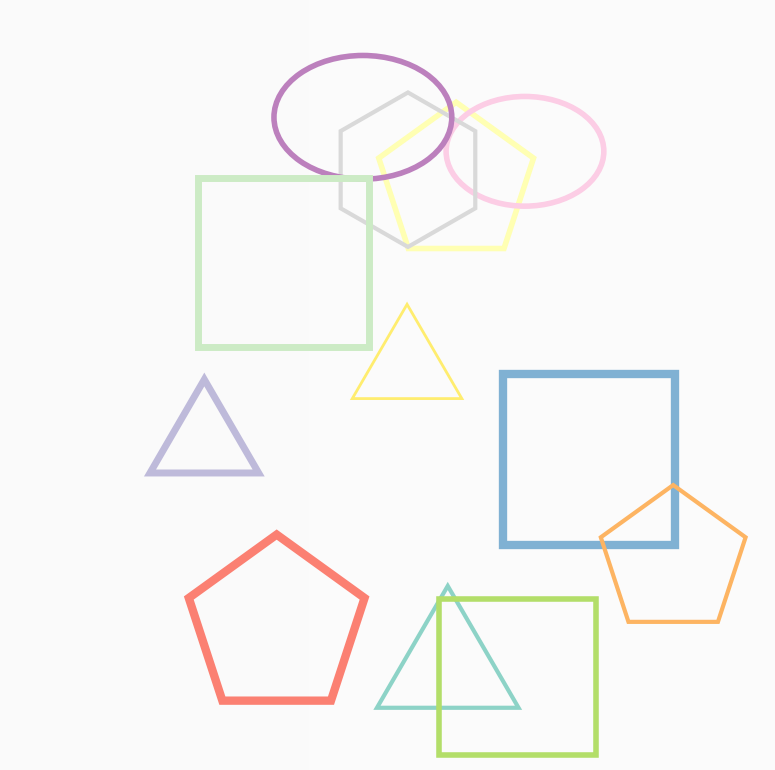[{"shape": "triangle", "thickness": 1.5, "radius": 0.53, "center": [0.578, 0.134]}, {"shape": "pentagon", "thickness": 2, "radius": 0.53, "center": [0.589, 0.762]}, {"shape": "triangle", "thickness": 2.5, "radius": 0.4, "center": [0.264, 0.426]}, {"shape": "pentagon", "thickness": 3, "radius": 0.6, "center": [0.357, 0.187]}, {"shape": "square", "thickness": 3, "radius": 0.55, "center": [0.76, 0.403]}, {"shape": "pentagon", "thickness": 1.5, "radius": 0.49, "center": [0.869, 0.272]}, {"shape": "square", "thickness": 2, "radius": 0.51, "center": [0.668, 0.121]}, {"shape": "oval", "thickness": 2, "radius": 0.51, "center": [0.677, 0.803]}, {"shape": "hexagon", "thickness": 1.5, "radius": 0.5, "center": [0.526, 0.78]}, {"shape": "oval", "thickness": 2, "radius": 0.57, "center": [0.468, 0.848]}, {"shape": "square", "thickness": 2.5, "radius": 0.55, "center": [0.366, 0.659]}, {"shape": "triangle", "thickness": 1, "radius": 0.41, "center": [0.525, 0.523]}]